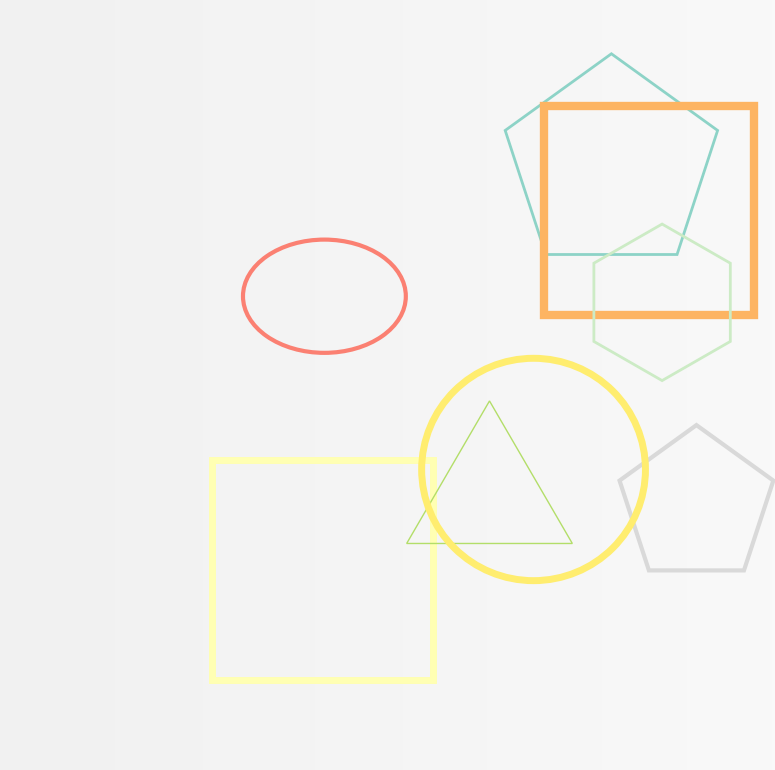[{"shape": "pentagon", "thickness": 1, "radius": 0.72, "center": [0.789, 0.786]}, {"shape": "square", "thickness": 2.5, "radius": 0.71, "center": [0.416, 0.26]}, {"shape": "oval", "thickness": 1.5, "radius": 0.53, "center": [0.419, 0.615]}, {"shape": "square", "thickness": 3, "radius": 0.68, "center": [0.837, 0.726]}, {"shape": "triangle", "thickness": 0.5, "radius": 0.62, "center": [0.632, 0.356]}, {"shape": "pentagon", "thickness": 1.5, "radius": 0.52, "center": [0.899, 0.344]}, {"shape": "hexagon", "thickness": 1, "radius": 0.51, "center": [0.854, 0.607]}, {"shape": "circle", "thickness": 2.5, "radius": 0.72, "center": [0.688, 0.39]}]